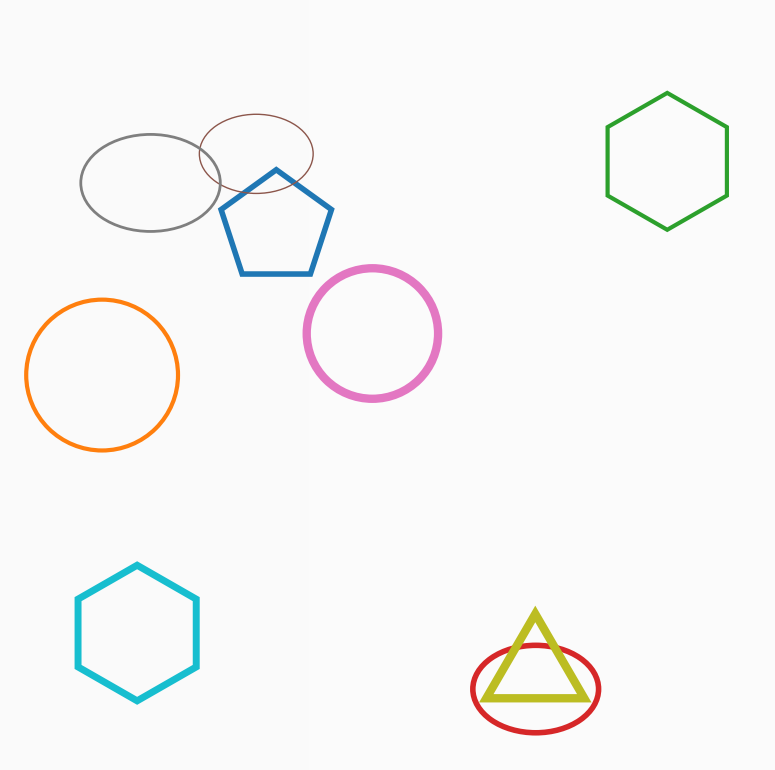[{"shape": "pentagon", "thickness": 2, "radius": 0.37, "center": [0.356, 0.705]}, {"shape": "circle", "thickness": 1.5, "radius": 0.49, "center": [0.132, 0.513]}, {"shape": "hexagon", "thickness": 1.5, "radius": 0.44, "center": [0.861, 0.79]}, {"shape": "oval", "thickness": 2, "radius": 0.41, "center": [0.691, 0.105]}, {"shape": "oval", "thickness": 0.5, "radius": 0.37, "center": [0.331, 0.8]}, {"shape": "circle", "thickness": 3, "radius": 0.42, "center": [0.481, 0.567]}, {"shape": "oval", "thickness": 1, "radius": 0.45, "center": [0.194, 0.762]}, {"shape": "triangle", "thickness": 3, "radius": 0.37, "center": [0.691, 0.13]}, {"shape": "hexagon", "thickness": 2.5, "radius": 0.44, "center": [0.177, 0.178]}]